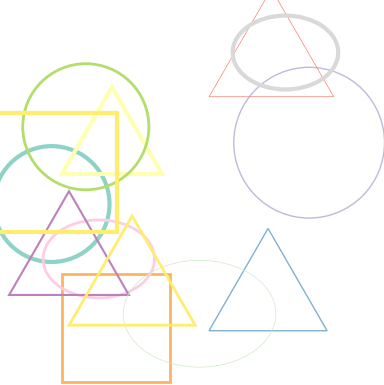[{"shape": "circle", "thickness": 3, "radius": 0.75, "center": [0.134, 0.47]}, {"shape": "triangle", "thickness": 3, "radius": 0.75, "center": [0.291, 0.623]}, {"shape": "circle", "thickness": 1, "radius": 0.98, "center": [0.803, 0.629]}, {"shape": "triangle", "thickness": 0.5, "radius": 0.93, "center": [0.705, 0.842]}, {"shape": "triangle", "thickness": 1, "radius": 0.89, "center": [0.696, 0.229]}, {"shape": "square", "thickness": 2, "radius": 0.7, "center": [0.301, 0.148]}, {"shape": "circle", "thickness": 2, "radius": 0.82, "center": [0.223, 0.671]}, {"shape": "oval", "thickness": 2, "radius": 0.72, "center": [0.257, 0.327]}, {"shape": "oval", "thickness": 3, "radius": 0.69, "center": [0.741, 0.864]}, {"shape": "triangle", "thickness": 1.5, "radius": 0.9, "center": [0.179, 0.324]}, {"shape": "oval", "thickness": 0.5, "radius": 0.99, "center": [0.518, 0.185]}, {"shape": "triangle", "thickness": 2, "radius": 0.95, "center": [0.343, 0.25]}, {"shape": "square", "thickness": 3, "radius": 0.78, "center": [0.147, 0.552]}]